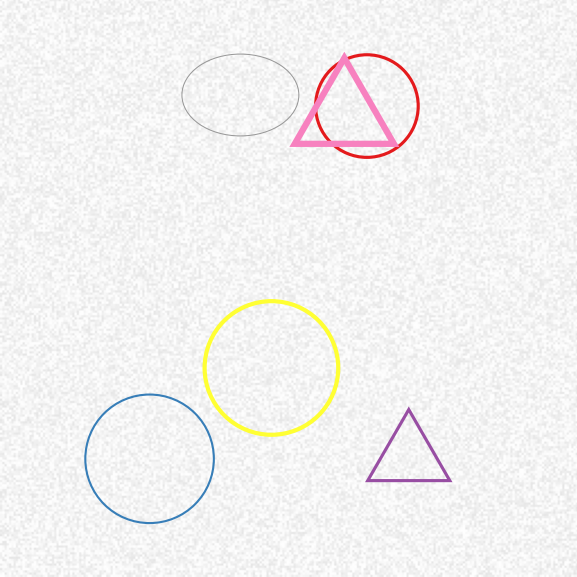[{"shape": "circle", "thickness": 1.5, "radius": 0.44, "center": [0.635, 0.815]}, {"shape": "circle", "thickness": 1, "radius": 0.56, "center": [0.259, 0.205]}, {"shape": "triangle", "thickness": 1.5, "radius": 0.41, "center": [0.708, 0.208]}, {"shape": "circle", "thickness": 2, "radius": 0.58, "center": [0.47, 0.362]}, {"shape": "triangle", "thickness": 3, "radius": 0.5, "center": [0.596, 0.8]}, {"shape": "oval", "thickness": 0.5, "radius": 0.51, "center": [0.416, 0.835]}]